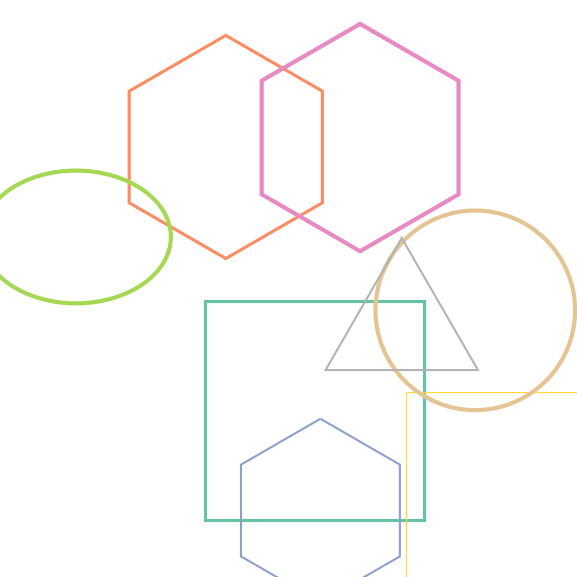[{"shape": "square", "thickness": 1.5, "radius": 0.95, "center": [0.545, 0.288]}, {"shape": "hexagon", "thickness": 1.5, "radius": 0.97, "center": [0.391, 0.745]}, {"shape": "hexagon", "thickness": 1, "radius": 0.79, "center": [0.555, 0.115]}, {"shape": "hexagon", "thickness": 2, "radius": 0.98, "center": [0.624, 0.761]}, {"shape": "oval", "thickness": 2, "radius": 0.82, "center": [0.132, 0.589]}, {"shape": "square", "thickness": 0.5, "radius": 0.89, "center": [0.881, 0.142]}, {"shape": "circle", "thickness": 2, "radius": 0.86, "center": [0.823, 0.462]}, {"shape": "triangle", "thickness": 1, "radius": 0.76, "center": [0.696, 0.435]}]